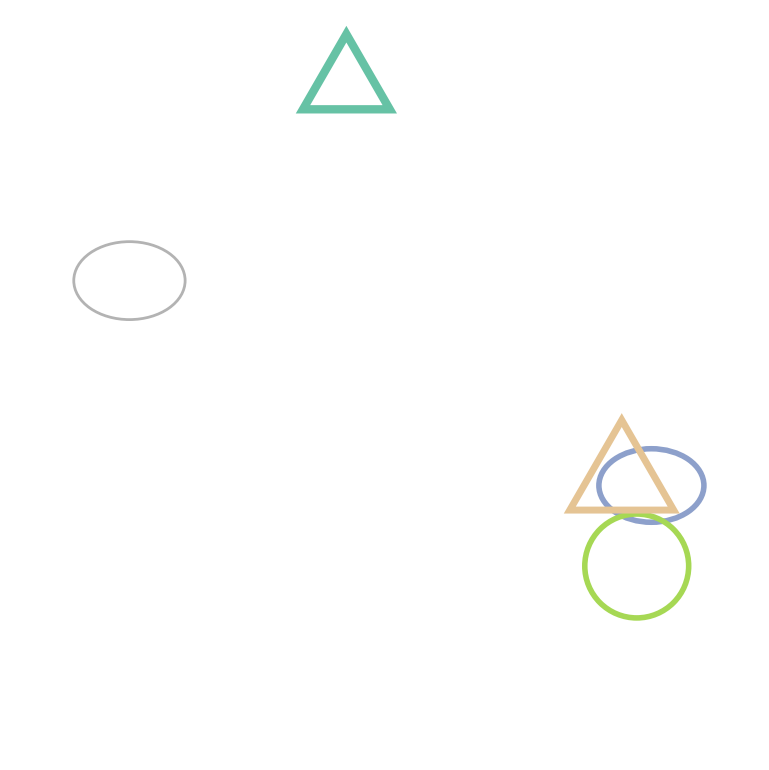[{"shape": "triangle", "thickness": 3, "radius": 0.33, "center": [0.45, 0.891]}, {"shape": "oval", "thickness": 2, "radius": 0.34, "center": [0.846, 0.369]}, {"shape": "circle", "thickness": 2, "radius": 0.34, "center": [0.827, 0.265]}, {"shape": "triangle", "thickness": 2.5, "radius": 0.39, "center": [0.807, 0.377]}, {"shape": "oval", "thickness": 1, "radius": 0.36, "center": [0.168, 0.636]}]